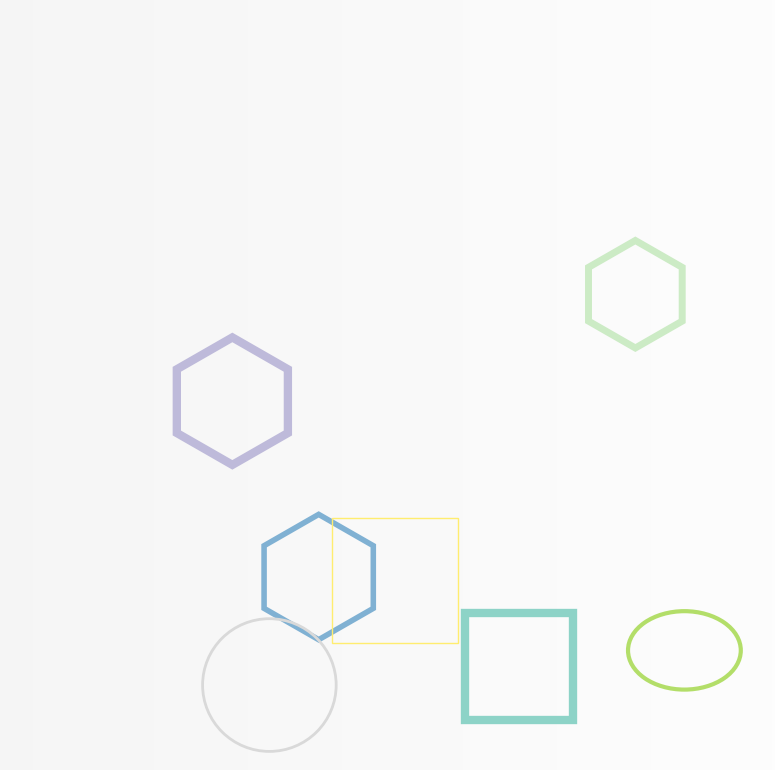[{"shape": "square", "thickness": 3, "radius": 0.35, "center": [0.67, 0.135]}, {"shape": "hexagon", "thickness": 3, "radius": 0.41, "center": [0.3, 0.479]}, {"shape": "hexagon", "thickness": 2, "radius": 0.41, "center": [0.411, 0.251]}, {"shape": "oval", "thickness": 1.5, "radius": 0.36, "center": [0.883, 0.155]}, {"shape": "circle", "thickness": 1, "radius": 0.43, "center": [0.348, 0.11]}, {"shape": "hexagon", "thickness": 2.5, "radius": 0.35, "center": [0.82, 0.618]}, {"shape": "square", "thickness": 0.5, "radius": 0.41, "center": [0.51, 0.246]}]